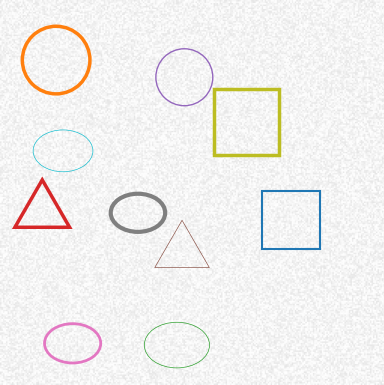[{"shape": "square", "thickness": 1.5, "radius": 0.38, "center": [0.757, 0.429]}, {"shape": "circle", "thickness": 2.5, "radius": 0.44, "center": [0.146, 0.844]}, {"shape": "oval", "thickness": 0.5, "radius": 0.42, "center": [0.459, 0.104]}, {"shape": "triangle", "thickness": 2.5, "radius": 0.41, "center": [0.11, 0.451]}, {"shape": "circle", "thickness": 1, "radius": 0.37, "center": [0.479, 0.799]}, {"shape": "triangle", "thickness": 0.5, "radius": 0.41, "center": [0.473, 0.346]}, {"shape": "oval", "thickness": 2, "radius": 0.36, "center": [0.189, 0.108]}, {"shape": "oval", "thickness": 3, "radius": 0.35, "center": [0.358, 0.447]}, {"shape": "square", "thickness": 2.5, "radius": 0.43, "center": [0.64, 0.682]}, {"shape": "oval", "thickness": 0.5, "radius": 0.39, "center": [0.164, 0.608]}]